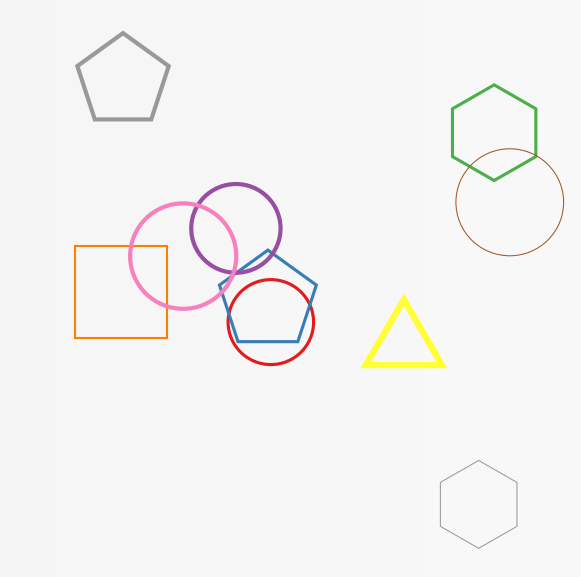[{"shape": "circle", "thickness": 1.5, "radius": 0.37, "center": [0.466, 0.441]}, {"shape": "pentagon", "thickness": 1.5, "radius": 0.44, "center": [0.461, 0.478]}, {"shape": "hexagon", "thickness": 1.5, "radius": 0.41, "center": [0.85, 0.769]}, {"shape": "circle", "thickness": 2, "radius": 0.38, "center": [0.406, 0.604]}, {"shape": "square", "thickness": 1, "radius": 0.4, "center": [0.208, 0.494]}, {"shape": "triangle", "thickness": 3, "radius": 0.38, "center": [0.695, 0.405]}, {"shape": "circle", "thickness": 0.5, "radius": 0.46, "center": [0.877, 0.649]}, {"shape": "circle", "thickness": 2, "radius": 0.46, "center": [0.315, 0.556]}, {"shape": "pentagon", "thickness": 2, "radius": 0.41, "center": [0.212, 0.859]}, {"shape": "hexagon", "thickness": 0.5, "radius": 0.38, "center": [0.824, 0.126]}]